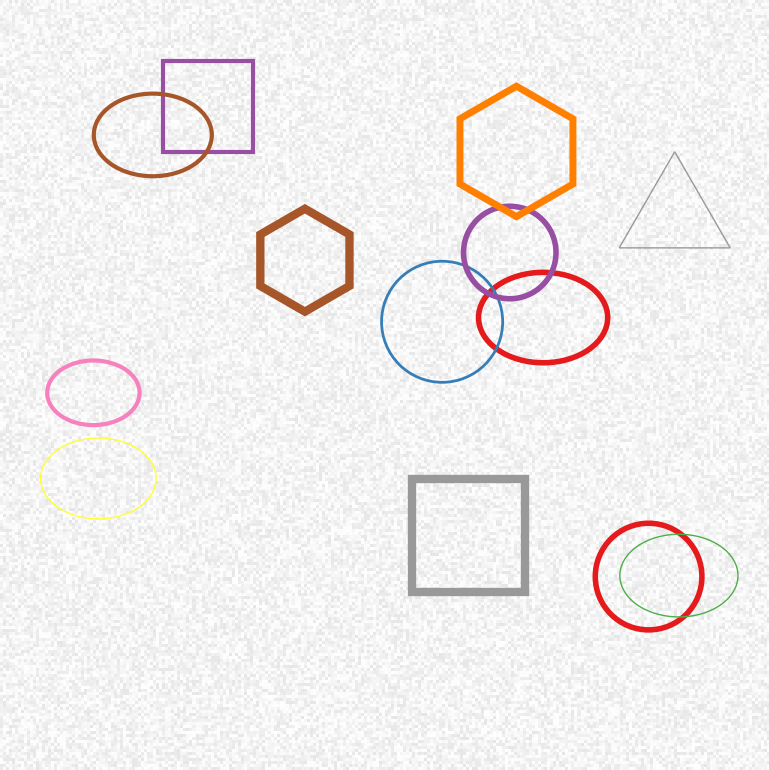[{"shape": "circle", "thickness": 2, "radius": 0.35, "center": [0.842, 0.251]}, {"shape": "oval", "thickness": 2, "radius": 0.42, "center": [0.705, 0.588]}, {"shape": "circle", "thickness": 1, "radius": 0.39, "center": [0.574, 0.582]}, {"shape": "oval", "thickness": 0.5, "radius": 0.38, "center": [0.882, 0.252]}, {"shape": "circle", "thickness": 2, "radius": 0.3, "center": [0.662, 0.672]}, {"shape": "square", "thickness": 1.5, "radius": 0.29, "center": [0.27, 0.862]}, {"shape": "hexagon", "thickness": 2.5, "radius": 0.42, "center": [0.671, 0.803]}, {"shape": "oval", "thickness": 0.5, "radius": 0.37, "center": [0.128, 0.379]}, {"shape": "hexagon", "thickness": 3, "radius": 0.33, "center": [0.396, 0.662]}, {"shape": "oval", "thickness": 1.5, "radius": 0.38, "center": [0.198, 0.825]}, {"shape": "oval", "thickness": 1.5, "radius": 0.3, "center": [0.121, 0.49]}, {"shape": "square", "thickness": 3, "radius": 0.36, "center": [0.608, 0.305]}, {"shape": "triangle", "thickness": 0.5, "radius": 0.42, "center": [0.876, 0.72]}]